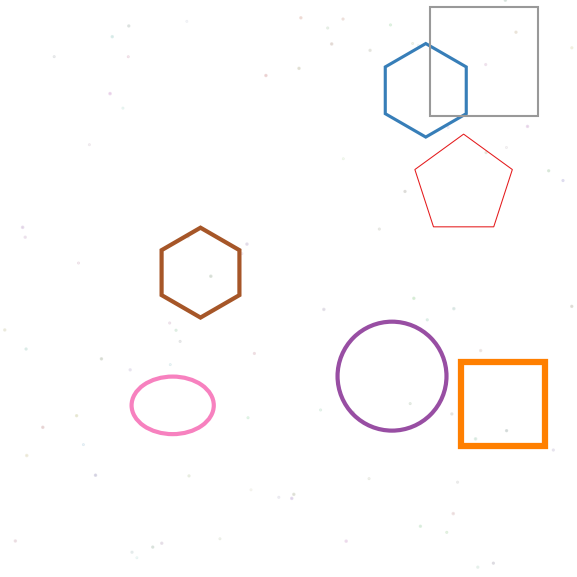[{"shape": "pentagon", "thickness": 0.5, "radius": 0.44, "center": [0.803, 0.678]}, {"shape": "hexagon", "thickness": 1.5, "radius": 0.4, "center": [0.737, 0.843]}, {"shape": "circle", "thickness": 2, "radius": 0.47, "center": [0.679, 0.348]}, {"shape": "square", "thickness": 3, "radius": 0.36, "center": [0.87, 0.3]}, {"shape": "hexagon", "thickness": 2, "radius": 0.39, "center": [0.347, 0.527]}, {"shape": "oval", "thickness": 2, "radius": 0.36, "center": [0.299, 0.297]}, {"shape": "square", "thickness": 1, "radius": 0.47, "center": [0.838, 0.893]}]